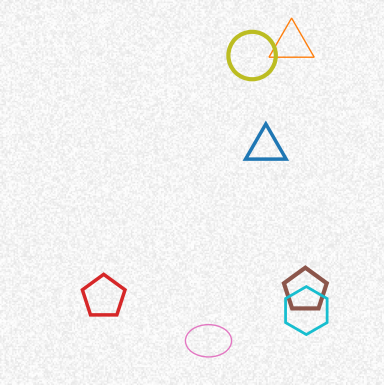[{"shape": "triangle", "thickness": 2.5, "radius": 0.3, "center": [0.691, 0.617]}, {"shape": "triangle", "thickness": 1, "radius": 0.34, "center": [0.757, 0.885]}, {"shape": "pentagon", "thickness": 2.5, "radius": 0.29, "center": [0.269, 0.229]}, {"shape": "pentagon", "thickness": 3, "radius": 0.29, "center": [0.793, 0.246]}, {"shape": "oval", "thickness": 1, "radius": 0.3, "center": [0.542, 0.115]}, {"shape": "circle", "thickness": 3, "radius": 0.31, "center": [0.655, 0.856]}, {"shape": "hexagon", "thickness": 2, "radius": 0.31, "center": [0.796, 0.193]}]